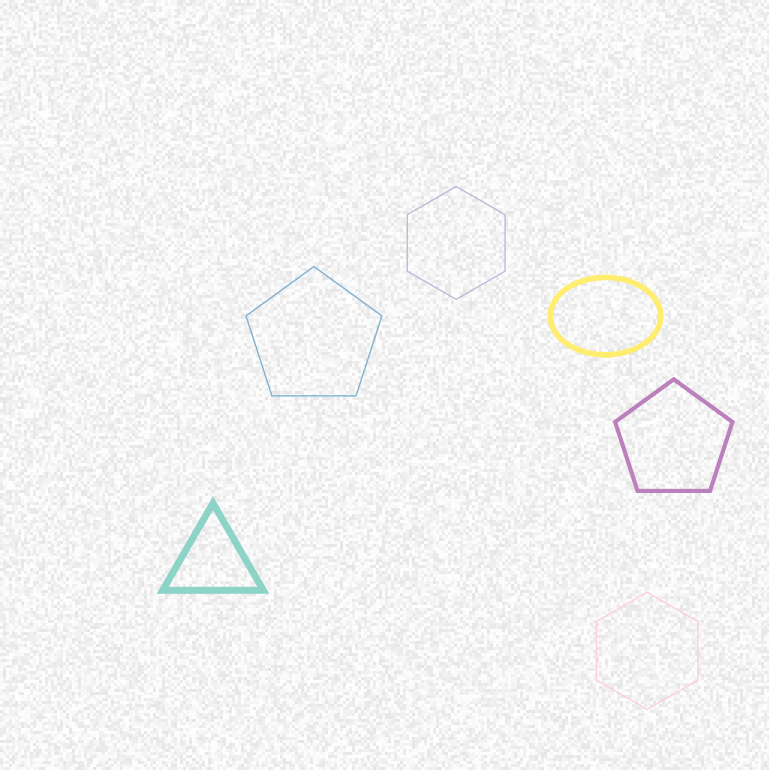[{"shape": "triangle", "thickness": 2.5, "radius": 0.38, "center": [0.277, 0.271]}, {"shape": "hexagon", "thickness": 0.5, "radius": 0.37, "center": [0.592, 0.685]}, {"shape": "pentagon", "thickness": 0.5, "radius": 0.46, "center": [0.408, 0.561]}, {"shape": "hexagon", "thickness": 0.5, "radius": 0.38, "center": [0.84, 0.155]}, {"shape": "pentagon", "thickness": 1.5, "radius": 0.4, "center": [0.875, 0.427]}, {"shape": "oval", "thickness": 2, "radius": 0.36, "center": [0.786, 0.589]}]